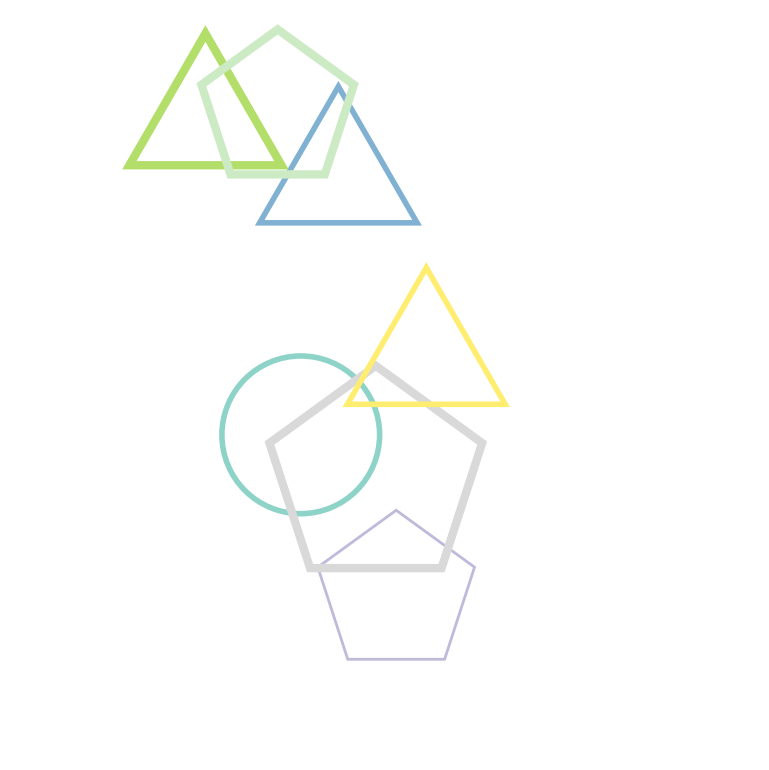[{"shape": "circle", "thickness": 2, "radius": 0.51, "center": [0.391, 0.435]}, {"shape": "pentagon", "thickness": 1, "radius": 0.53, "center": [0.515, 0.23]}, {"shape": "triangle", "thickness": 2, "radius": 0.59, "center": [0.439, 0.77]}, {"shape": "triangle", "thickness": 3, "radius": 0.57, "center": [0.267, 0.842]}, {"shape": "pentagon", "thickness": 3, "radius": 0.73, "center": [0.488, 0.38]}, {"shape": "pentagon", "thickness": 3, "radius": 0.52, "center": [0.361, 0.858]}, {"shape": "triangle", "thickness": 2, "radius": 0.59, "center": [0.554, 0.534]}]